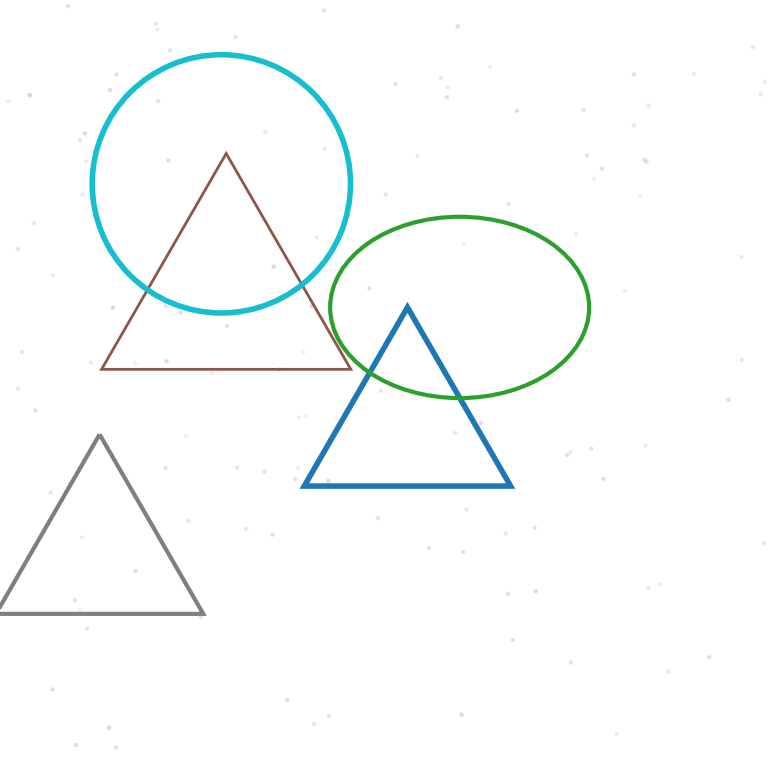[{"shape": "triangle", "thickness": 2, "radius": 0.77, "center": [0.529, 0.446]}, {"shape": "oval", "thickness": 1.5, "radius": 0.84, "center": [0.597, 0.601]}, {"shape": "triangle", "thickness": 1, "radius": 0.93, "center": [0.294, 0.614]}, {"shape": "triangle", "thickness": 1.5, "radius": 0.78, "center": [0.129, 0.28]}, {"shape": "circle", "thickness": 2, "radius": 0.84, "center": [0.287, 0.761]}]